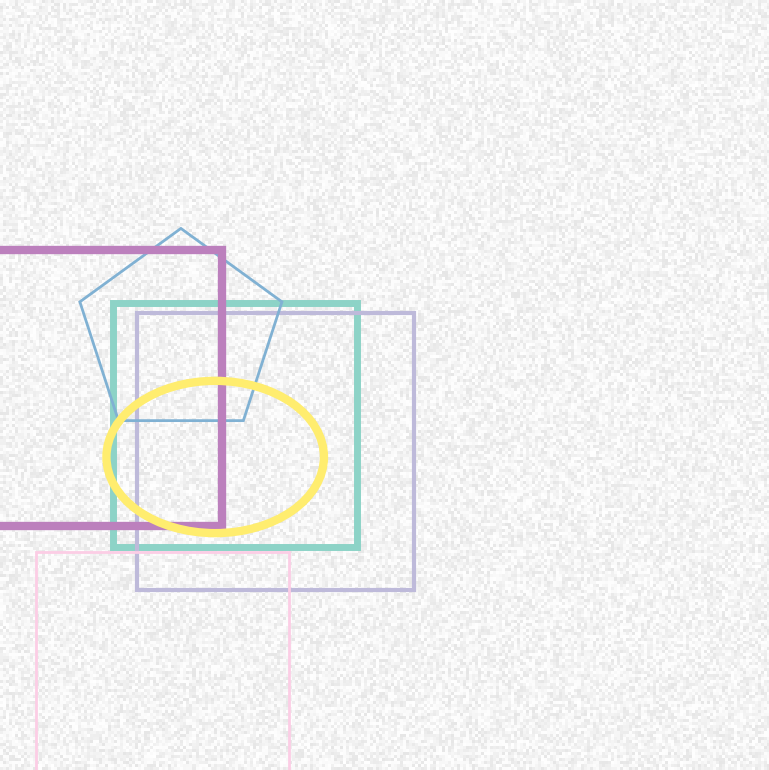[{"shape": "square", "thickness": 2.5, "radius": 0.79, "center": [0.305, 0.448]}, {"shape": "square", "thickness": 1.5, "radius": 0.9, "center": [0.358, 0.414]}, {"shape": "pentagon", "thickness": 1, "radius": 0.69, "center": [0.235, 0.565]}, {"shape": "square", "thickness": 1, "radius": 0.82, "center": [0.211, 0.12]}, {"shape": "square", "thickness": 3, "radius": 0.89, "center": [0.109, 0.496]}, {"shape": "oval", "thickness": 3, "radius": 0.71, "center": [0.279, 0.407]}]